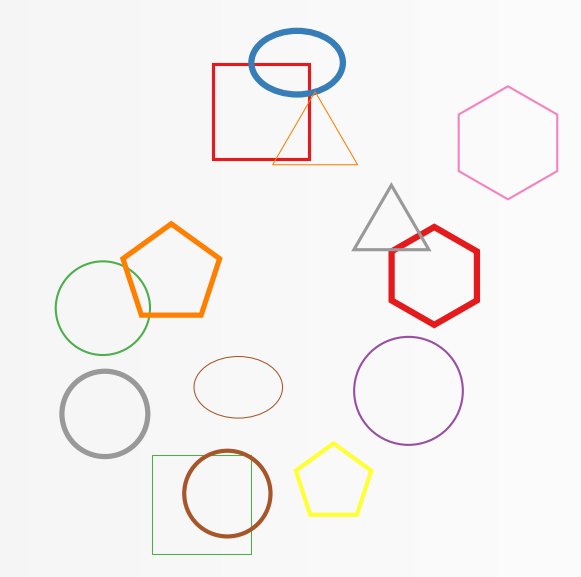[{"shape": "square", "thickness": 1.5, "radius": 0.41, "center": [0.449, 0.806]}, {"shape": "hexagon", "thickness": 3, "radius": 0.42, "center": [0.747, 0.521]}, {"shape": "oval", "thickness": 3, "radius": 0.39, "center": [0.511, 0.891]}, {"shape": "circle", "thickness": 1, "radius": 0.41, "center": [0.177, 0.465]}, {"shape": "square", "thickness": 0.5, "radius": 0.43, "center": [0.347, 0.125]}, {"shape": "circle", "thickness": 1, "radius": 0.47, "center": [0.703, 0.322]}, {"shape": "pentagon", "thickness": 2.5, "radius": 0.44, "center": [0.295, 0.524]}, {"shape": "triangle", "thickness": 0.5, "radius": 0.42, "center": [0.542, 0.756]}, {"shape": "pentagon", "thickness": 2, "radius": 0.34, "center": [0.574, 0.163]}, {"shape": "circle", "thickness": 2, "radius": 0.37, "center": [0.391, 0.144]}, {"shape": "oval", "thickness": 0.5, "radius": 0.38, "center": [0.41, 0.328]}, {"shape": "hexagon", "thickness": 1, "radius": 0.49, "center": [0.874, 0.752]}, {"shape": "circle", "thickness": 2.5, "radius": 0.37, "center": [0.18, 0.282]}, {"shape": "triangle", "thickness": 1.5, "radius": 0.37, "center": [0.673, 0.604]}]